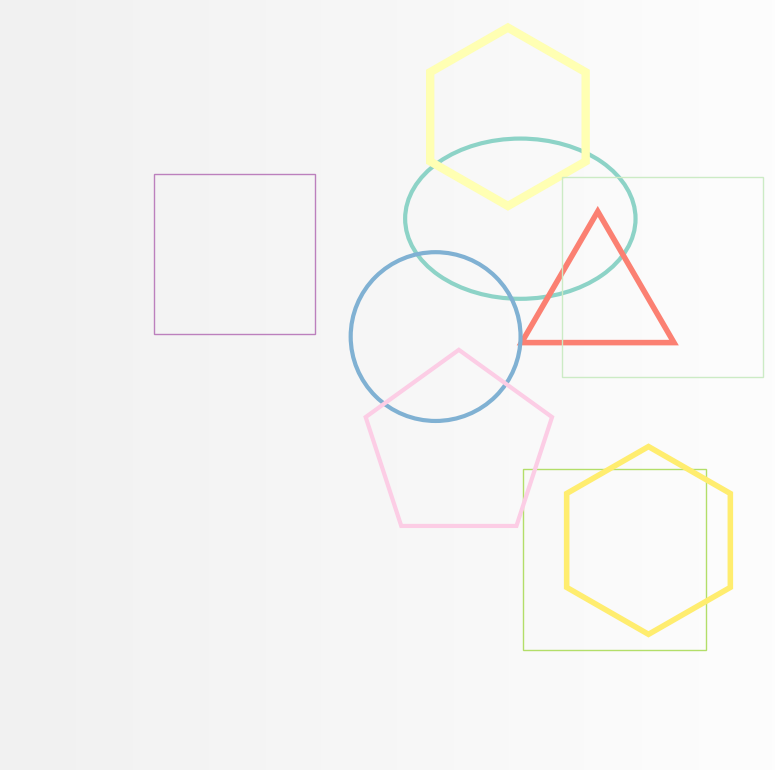[{"shape": "oval", "thickness": 1.5, "radius": 0.74, "center": [0.671, 0.716]}, {"shape": "hexagon", "thickness": 3, "radius": 0.58, "center": [0.655, 0.848]}, {"shape": "triangle", "thickness": 2, "radius": 0.57, "center": [0.771, 0.612]}, {"shape": "circle", "thickness": 1.5, "radius": 0.55, "center": [0.562, 0.563]}, {"shape": "square", "thickness": 0.5, "radius": 0.59, "center": [0.793, 0.273]}, {"shape": "pentagon", "thickness": 1.5, "radius": 0.63, "center": [0.592, 0.419]}, {"shape": "square", "thickness": 0.5, "radius": 0.52, "center": [0.302, 0.67]}, {"shape": "square", "thickness": 0.5, "radius": 0.65, "center": [0.855, 0.64]}, {"shape": "hexagon", "thickness": 2, "radius": 0.61, "center": [0.837, 0.298]}]